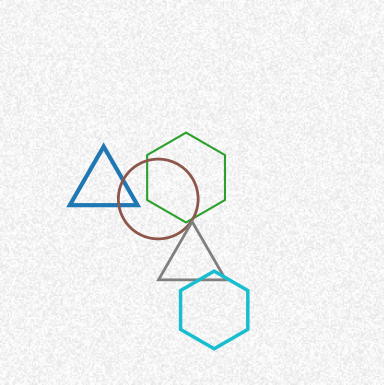[{"shape": "triangle", "thickness": 3, "radius": 0.51, "center": [0.269, 0.518]}, {"shape": "hexagon", "thickness": 1.5, "radius": 0.58, "center": [0.483, 0.539]}, {"shape": "circle", "thickness": 2, "radius": 0.52, "center": [0.411, 0.483]}, {"shape": "triangle", "thickness": 2, "radius": 0.5, "center": [0.499, 0.324]}, {"shape": "hexagon", "thickness": 2.5, "radius": 0.5, "center": [0.556, 0.195]}]